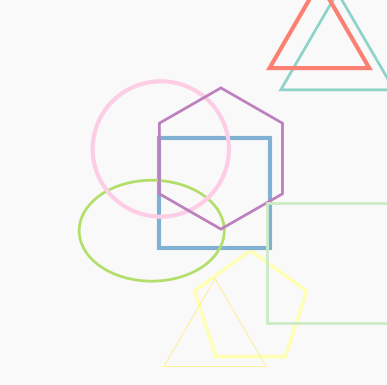[{"shape": "triangle", "thickness": 2, "radius": 0.84, "center": [0.871, 0.851]}, {"shape": "pentagon", "thickness": 2.5, "radius": 0.76, "center": [0.647, 0.197]}, {"shape": "triangle", "thickness": 3, "radius": 0.74, "center": [0.824, 0.898]}, {"shape": "square", "thickness": 3, "radius": 0.71, "center": [0.553, 0.499]}, {"shape": "oval", "thickness": 2, "radius": 0.94, "center": [0.392, 0.401]}, {"shape": "circle", "thickness": 3, "radius": 0.88, "center": [0.415, 0.613]}, {"shape": "hexagon", "thickness": 2, "radius": 0.92, "center": [0.57, 0.588]}, {"shape": "square", "thickness": 2, "radius": 0.78, "center": [0.845, 0.316]}, {"shape": "triangle", "thickness": 0.5, "radius": 0.76, "center": [0.555, 0.124]}]